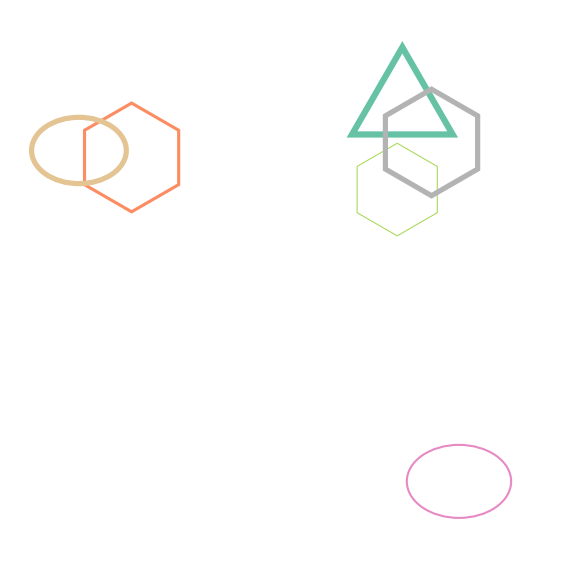[{"shape": "triangle", "thickness": 3, "radius": 0.5, "center": [0.697, 0.817]}, {"shape": "hexagon", "thickness": 1.5, "radius": 0.47, "center": [0.228, 0.727]}, {"shape": "oval", "thickness": 1, "radius": 0.45, "center": [0.795, 0.166]}, {"shape": "hexagon", "thickness": 0.5, "radius": 0.4, "center": [0.688, 0.671]}, {"shape": "oval", "thickness": 2.5, "radius": 0.41, "center": [0.137, 0.739]}, {"shape": "hexagon", "thickness": 2.5, "radius": 0.46, "center": [0.747, 0.752]}]